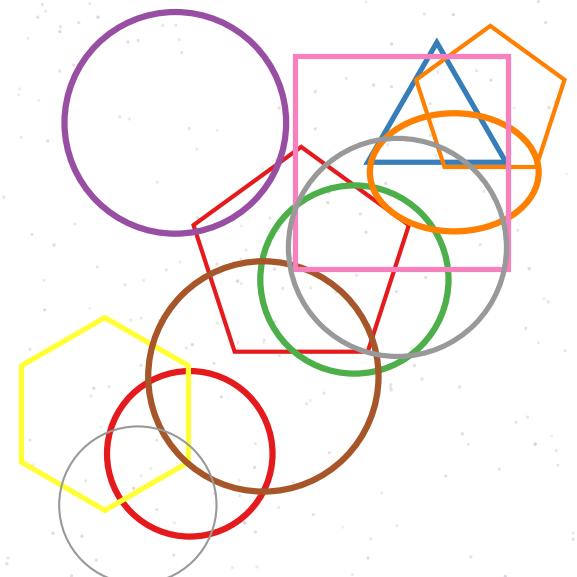[{"shape": "pentagon", "thickness": 2, "radius": 0.98, "center": [0.522, 0.549]}, {"shape": "circle", "thickness": 3, "radius": 0.72, "center": [0.329, 0.213]}, {"shape": "triangle", "thickness": 2.5, "radius": 0.69, "center": [0.756, 0.787]}, {"shape": "circle", "thickness": 3, "radius": 0.81, "center": [0.614, 0.515]}, {"shape": "circle", "thickness": 3, "radius": 0.96, "center": [0.304, 0.786]}, {"shape": "pentagon", "thickness": 2, "radius": 0.68, "center": [0.849, 0.819]}, {"shape": "oval", "thickness": 3, "radius": 0.73, "center": [0.787, 0.701]}, {"shape": "hexagon", "thickness": 2.5, "radius": 0.83, "center": [0.182, 0.282]}, {"shape": "circle", "thickness": 3, "radius": 1.0, "center": [0.456, 0.347]}, {"shape": "square", "thickness": 2.5, "radius": 0.92, "center": [0.695, 0.718]}, {"shape": "circle", "thickness": 1, "radius": 0.68, "center": [0.239, 0.125]}, {"shape": "circle", "thickness": 2.5, "radius": 0.94, "center": [0.688, 0.571]}]